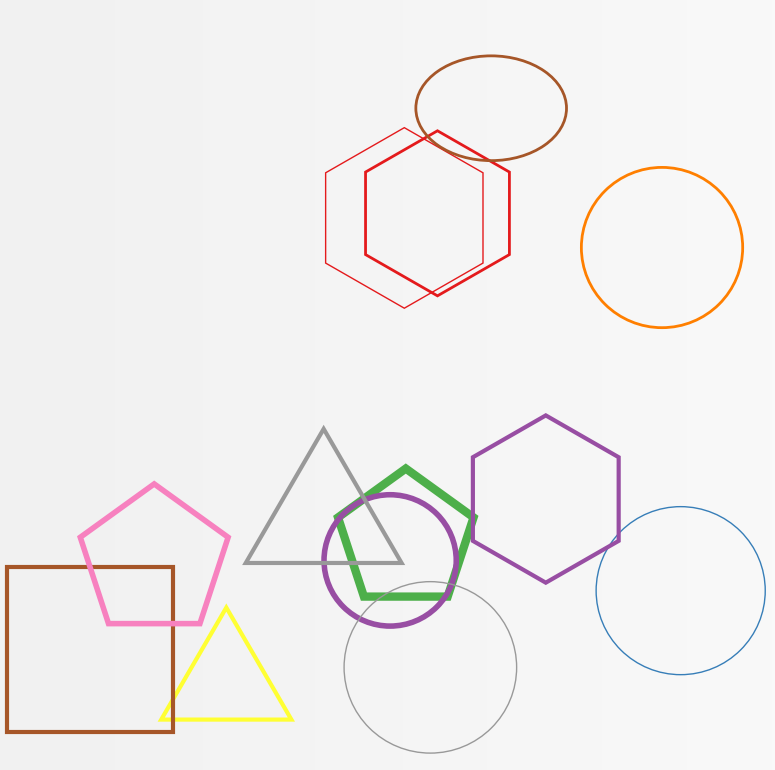[{"shape": "hexagon", "thickness": 1, "radius": 0.54, "center": [0.564, 0.723]}, {"shape": "hexagon", "thickness": 0.5, "radius": 0.59, "center": [0.522, 0.717]}, {"shape": "circle", "thickness": 0.5, "radius": 0.55, "center": [0.878, 0.233]}, {"shape": "pentagon", "thickness": 3, "radius": 0.46, "center": [0.524, 0.3]}, {"shape": "hexagon", "thickness": 1.5, "radius": 0.54, "center": [0.704, 0.352]}, {"shape": "circle", "thickness": 2, "radius": 0.43, "center": [0.503, 0.272]}, {"shape": "circle", "thickness": 1, "radius": 0.52, "center": [0.854, 0.679]}, {"shape": "triangle", "thickness": 1.5, "radius": 0.48, "center": [0.292, 0.114]}, {"shape": "oval", "thickness": 1, "radius": 0.49, "center": [0.634, 0.859]}, {"shape": "square", "thickness": 1.5, "radius": 0.54, "center": [0.116, 0.156]}, {"shape": "pentagon", "thickness": 2, "radius": 0.5, "center": [0.199, 0.271]}, {"shape": "triangle", "thickness": 1.5, "radius": 0.58, "center": [0.418, 0.327]}, {"shape": "circle", "thickness": 0.5, "radius": 0.56, "center": [0.555, 0.133]}]